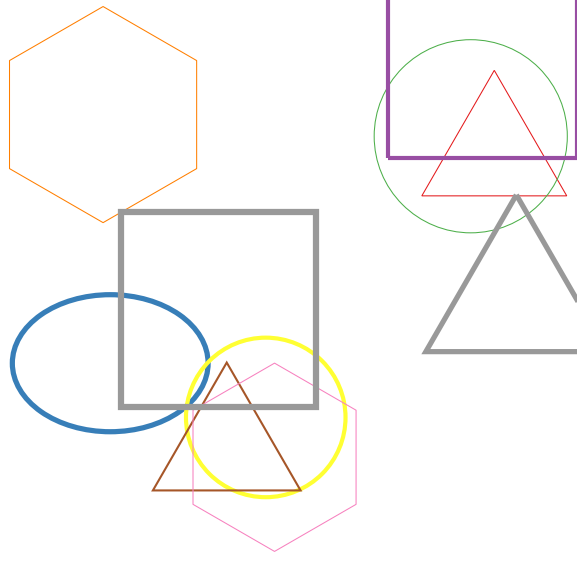[{"shape": "triangle", "thickness": 0.5, "radius": 0.72, "center": [0.856, 0.732]}, {"shape": "oval", "thickness": 2.5, "radius": 0.85, "center": [0.191, 0.37]}, {"shape": "circle", "thickness": 0.5, "radius": 0.84, "center": [0.815, 0.763]}, {"shape": "square", "thickness": 2, "radius": 0.82, "center": [0.835, 0.888]}, {"shape": "hexagon", "thickness": 0.5, "radius": 0.94, "center": [0.178, 0.801]}, {"shape": "circle", "thickness": 2, "radius": 0.69, "center": [0.46, 0.276]}, {"shape": "triangle", "thickness": 1, "radius": 0.74, "center": [0.393, 0.224]}, {"shape": "hexagon", "thickness": 0.5, "radius": 0.82, "center": [0.475, 0.207]}, {"shape": "square", "thickness": 3, "radius": 0.85, "center": [0.378, 0.463]}, {"shape": "triangle", "thickness": 2.5, "radius": 0.9, "center": [0.894, 0.481]}]